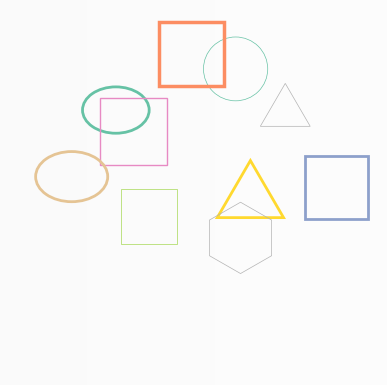[{"shape": "circle", "thickness": 0.5, "radius": 0.41, "center": [0.608, 0.821]}, {"shape": "oval", "thickness": 2, "radius": 0.43, "center": [0.299, 0.714]}, {"shape": "square", "thickness": 2.5, "radius": 0.42, "center": [0.493, 0.86]}, {"shape": "square", "thickness": 2, "radius": 0.41, "center": [0.868, 0.513]}, {"shape": "square", "thickness": 1, "radius": 0.44, "center": [0.345, 0.659]}, {"shape": "square", "thickness": 0.5, "radius": 0.36, "center": [0.384, 0.438]}, {"shape": "triangle", "thickness": 2, "radius": 0.49, "center": [0.646, 0.484]}, {"shape": "oval", "thickness": 2, "radius": 0.47, "center": [0.185, 0.541]}, {"shape": "triangle", "thickness": 0.5, "radius": 0.37, "center": [0.736, 0.709]}, {"shape": "hexagon", "thickness": 0.5, "radius": 0.46, "center": [0.621, 0.382]}]